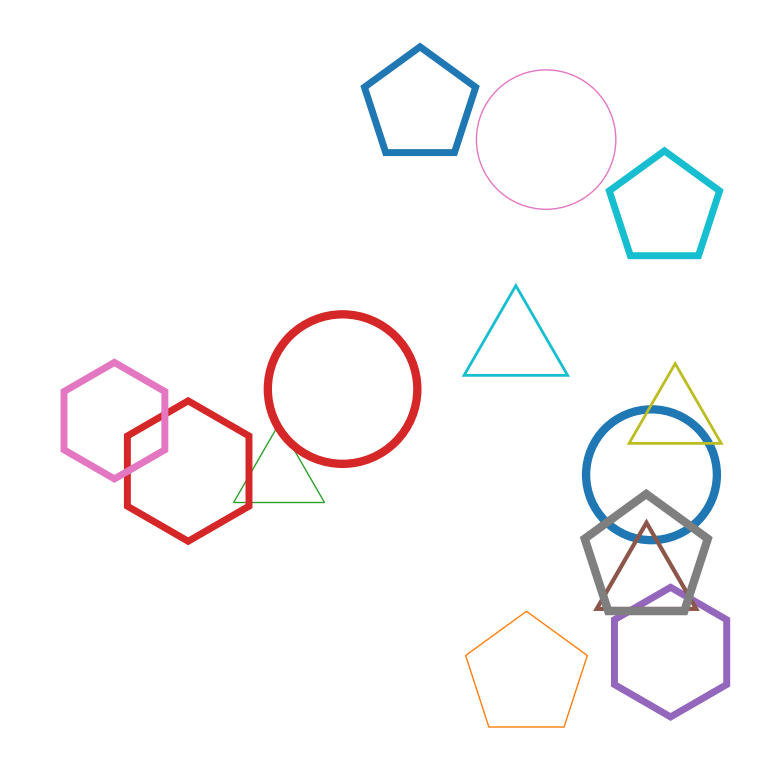[{"shape": "circle", "thickness": 3, "radius": 0.42, "center": [0.846, 0.383]}, {"shape": "pentagon", "thickness": 2.5, "radius": 0.38, "center": [0.546, 0.863]}, {"shape": "pentagon", "thickness": 0.5, "radius": 0.42, "center": [0.684, 0.123]}, {"shape": "triangle", "thickness": 0.5, "radius": 0.34, "center": [0.362, 0.381]}, {"shape": "hexagon", "thickness": 2.5, "radius": 0.46, "center": [0.244, 0.388]}, {"shape": "circle", "thickness": 3, "radius": 0.49, "center": [0.445, 0.495]}, {"shape": "hexagon", "thickness": 2.5, "radius": 0.42, "center": [0.871, 0.153]}, {"shape": "triangle", "thickness": 1.5, "radius": 0.37, "center": [0.84, 0.247]}, {"shape": "hexagon", "thickness": 2.5, "radius": 0.38, "center": [0.149, 0.454]}, {"shape": "circle", "thickness": 0.5, "radius": 0.45, "center": [0.709, 0.819]}, {"shape": "pentagon", "thickness": 3, "radius": 0.42, "center": [0.839, 0.274]}, {"shape": "triangle", "thickness": 1, "radius": 0.35, "center": [0.877, 0.459]}, {"shape": "triangle", "thickness": 1, "radius": 0.39, "center": [0.67, 0.551]}, {"shape": "pentagon", "thickness": 2.5, "radius": 0.38, "center": [0.863, 0.729]}]